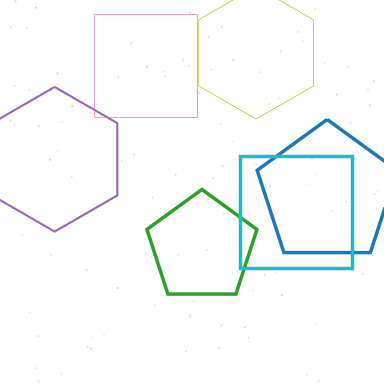[{"shape": "pentagon", "thickness": 2.5, "radius": 0.96, "center": [0.85, 0.499]}, {"shape": "pentagon", "thickness": 2.5, "radius": 0.75, "center": [0.524, 0.358]}, {"shape": "hexagon", "thickness": 1.5, "radius": 0.94, "center": [0.142, 0.586]}, {"shape": "square", "thickness": 0.5, "radius": 0.67, "center": [0.378, 0.83]}, {"shape": "hexagon", "thickness": 0.5, "radius": 0.86, "center": [0.665, 0.863]}, {"shape": "square", "thickness": 2.5, "radius": 0.73, "center": [0.77, 0.449]}]